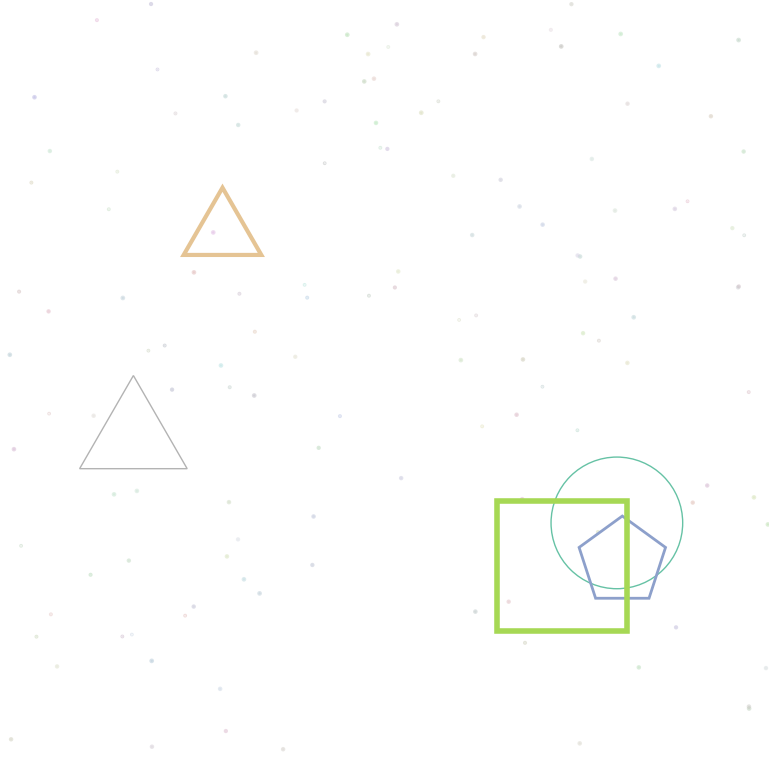[{"shape": "circle", "thickness": 0.5, "radius": 0.43, "center": [0.801, 0.321]}, {"shape": "pentagon", "thickness": 1, "radius": 0.3, "center": [0.808, 0.271]}, {"shape": "square", "thickness": 2, "radius": 0.42, "center": [0.73, 0.265]}, {"shape": "triangle", "thickness": 1.5, "radius": 0.29, "center": [0.289, 0.698]}, {"shape": "triangle", "thickness": 0.5, "radius": 0.4, "center": [0.173, 0.432]}]